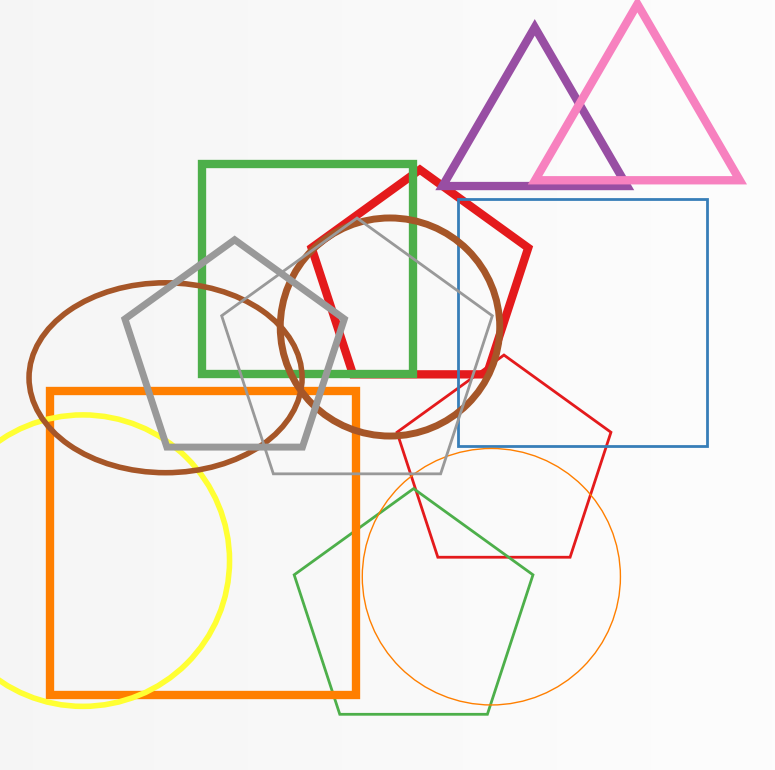[{"shape": "pentagon", "thickness": 3, "radius": 0.73, "center": [0.542, 0.633]}, {"shape": "pentagon", "thickness": 1, "radius": 0.73, "center": [0.65, 0.394]}, {"shape": "square", "thickness": 1, "radius": 0.8, "center": [0.752, 0.582]}, {"shape": "pentagon", "thickness": 1, "radius": 0.81, "center": [0.534, 0.203]}, {"shape": "square", "thickness": 3, "radius": 0.68, "center": [0.397, 0.651]}, {"shape": "triangle", "thickness": 3, "radius": 0.69, "center": [0.69, 0.827]}, {"shape": "circle", "thickness": 0.5, "radius": 0.83, "center": [0.634, 0.251]}, {"shape": "square", "thickness": 3, "radius": 0.99, "center": [0.262, 0.295]}, {"shape": "circle", "thickness": 2, "radius": 0.95, "center": [0.107, 0.272]}, {"shape": "oval", "thickness": 2, "radius": 0.88, "center": [0.214, 0.509]}, {"shape": "circle", "thickness": 2.5, "radius": 0.71, "center": [0.503, 0.575]}, {"shape": "triangle", "thickness": 3, "radius": 0.76, "center": [0.822, 0.842]}, {"shape": "pentagon", "thickness": 2.5, "radius": 0.74, "center": [0.303, 0.54]}, {"shape": "pentagon", "thickness": 1, "radius": 0.92, "center": [0.461, 0.533]}]